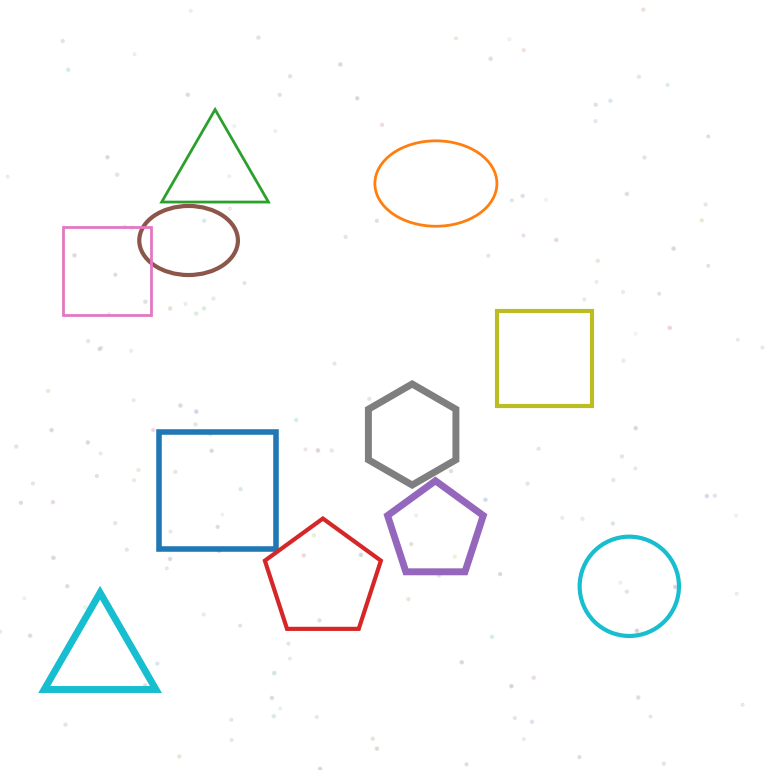[{"shape": "square", "thickness": 2, "radius": 0.38, "center": [0.282, 0.363]}, {"shape": "oval", "thickness": 1, "radius": 0.4, "center": [0.566, 0.762]}, {"shape": "triangle", "thickness": 1, "radius": 0.4, "center": [0.279, 0.778]}, {"shape": "pentagon", "thickness": 1.5, "radius": 0.4, "center": [0.419, 0.247]}, {"shape": "pentagon", "thickness": 2.5, "radius": 0.33, "center": [0.565, 0.31]}, {"shape": "oval", "thickness": 1.5, "radius": 0.32, "center": [0.245, 0.688]}, {"shape": "square", "thickness": 1, "radius": 0.29, "center": [0.139, 0.648]}, {"shape": "hexagon", "thickness": 2.5, "radius": 0.33, "center": [0.535, 0.436]}, {"shape": "square", "thickness": 1.5, "radius": 0.31, "center": [0.707, 0.534]}, {"shape": "triangle", "thickness": 2.5, "radius": 0.42, "center": [0.13, 0.146]}, {"shape": "circle", "thickness": 1.5, "radius": 0.32, "center": [0.817, 0.239]}]